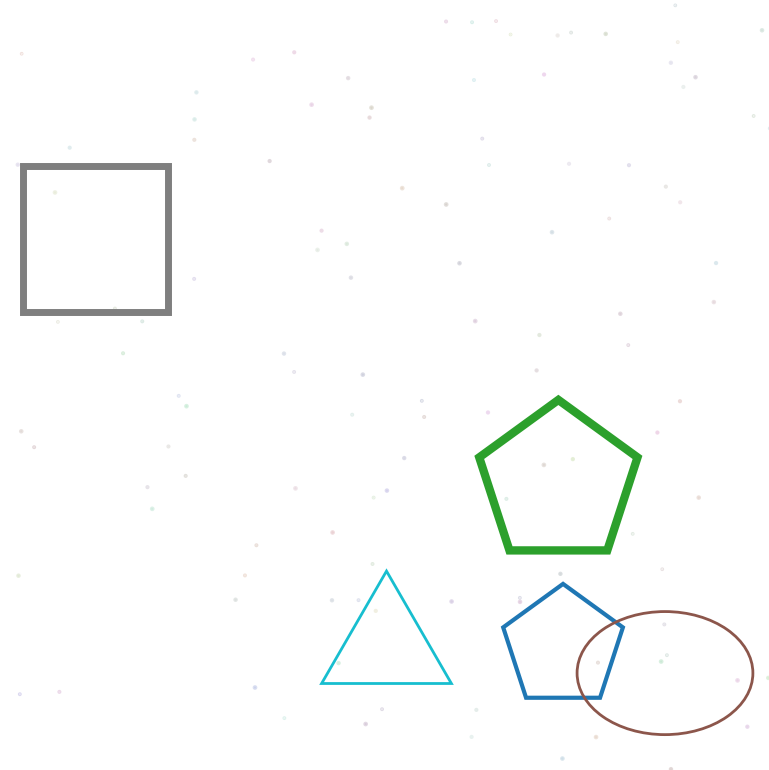[{"shape": "pentagon", "thickness": 1.5, "radius": 0.41, "center": [0.731, 0.16]}, {"shape": "pentagon", "thickness": 3, "radius": 0.54, "center": [0.725, 0.373]}, {"shape": "oval", "thickness": 1, "radius": 0.57, "center": [0.864, 0.126]}, {"shape": "square", "thickness": 2.5, "radius": 0.47, "center": [0.124, 0.69]}, {"shape": "triangle", "thickness": 1, "radius": 0.49, "center": [0.502, 0.161]}]